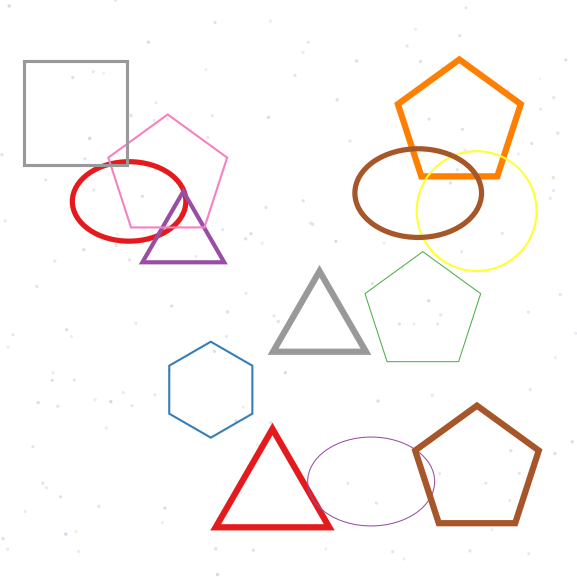[{"shape": "triangle", "thickness": 3, "radius": 0.57, "center": [0.472, 0.143]}, {"shape": "oval", "thickness": 2.5, "radius": 0.49, "center": [0.224, 0.65]}, {"shape": "hexagon", "thickness": 1, "radius": 0.42, "center": [0.365, 0.324]}, {"shape": "pentagon", "thickness": 0.5, "radius": 0.53, "center": [0.732, 0.458]}, {"shape": "triangle", "thickness": 2, "radius": 0.41, "center": [0.317, 0.586]}, {"shape": "oval", "thickness": 0.5, "radius": 0.55, "center": [0.643, 0.165]}, {"shape": "pentagon", "thickness": 3, "radius": 0.56, "center": [0.795, 0.784]}, {"shape": "circle", "thickness": 1, "radius": 0.52, "center": [0.825, 0.634]}, {"shape": "oval", "thickness": 2.5, "radius": 0.55, "center": [0.724, 0.665]}, {"shape": "pentagon", "thickness": 3, "radius": 0.56, "center": [0.826, 0.184]}, {"shape": "pentagon", "thickness": 1, "radius": 0.54, "center": [0.29, 0.693]}, {"shape": "square", "thickness": 1.5, "radius": 0.45, "center": [0.131, 0.803]}, {"shape": "triangle", "thickness": 3, "radius": 0.46, "center": [0.553, 0.437]}]